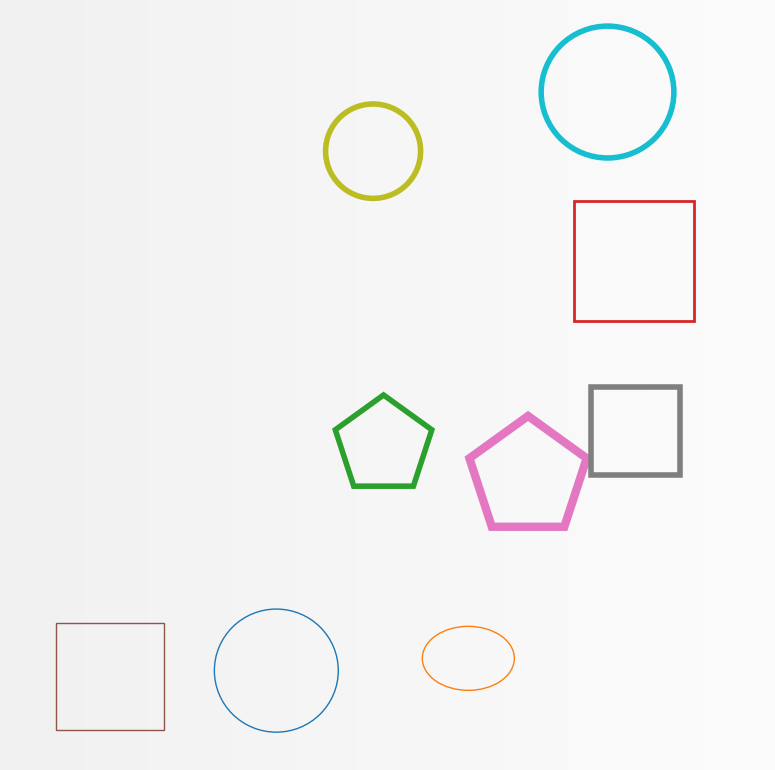[{"shape": "circle", "thickness": 0.5, "radius": 0.4, "center": [0.357, 0.129]}, {"shape": "oval", "thickness": 0.5, "radius": 0.3, "center": [0.604, 0.145]}, {"shape": "pentagon", "thickness": 2, "radius": 0.33, "center": [0.495, 0.422]}, {"shape": "square", "thickness": 1, "radius": 0.39, "center": [0.818, 0.661]}, {"shape": "square", "thickness": 0.5, "radius": 0.35, "center": [0.142, 0.121]}, {"shape": "pentagon", "thickness": 3, "radius": 0.4, "center": [0.681, 0.38]}, {"shape": "square", "thickness": 2, "radius": 0.29, "center": [0.82, 0.441]}, {"shape": "circle", "thickness": 2, "radius": 0.31, "center": [0.481, 0.804]}, {"shape": "circle", "thickness": 2, "radius": 0.43, "center": [0.784, 0.88]}]